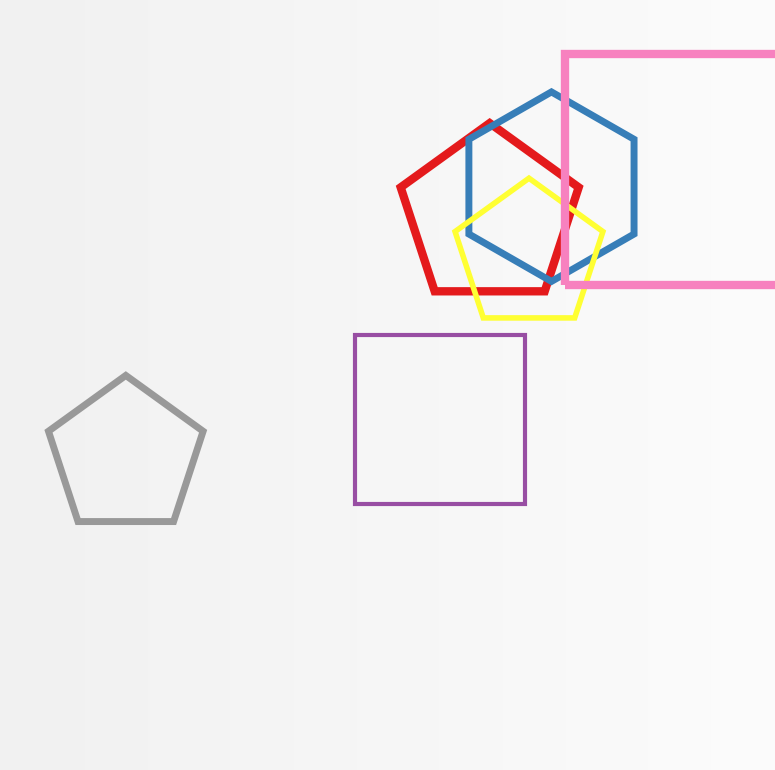[{"shape": "pentagon", "thickness": 3, "radius": 0.6, "center": [0.632, 0.719]}, {"shape": "hexagon", "thickness": 2.5, "radius": 0.62, "center": [0.712, 0.758]}, {"shape": "square", "thickness": 1.5, "radius": 0.55, "center": [0.568, 0.455]}, {"shape": "pentagon", "thickness": 2, "radius": 0.5, "center": [0.683, 0.668]}, {"shape": "square", "thickness": 3, "radius": 0.75, "center": [0.879, 0.78]}, {"shape": "pentagon", "thickness": 2.5, "radius": 0.52, "center": [0.162, 0.408]}]